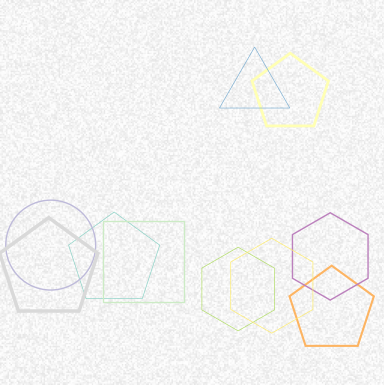[{"shape": "pentagon", "thickness": 0.5, "radius": 0.62, "center": [0.296, 0.325]}, {"shape": "pentagon", "thickness": 2, "radius": 0.52, "center": [0.754, 0.757]}, {"shape": "circle", "thickness": 1, "radius": 0.58, "center": [0.132, 0.363]}, {"shape": "triangle", "thickness": 0.5, "radius": 0.53, "center": [0.661, 0.772]}, {"shape": "pentagon", "thickness": 1.5, "radius": 0.58, "center": [0.861, 0.195]}, {"shape": "hexagon", "thickness": 0.5, "radius": 0.54, "center": [0.619, 0.249]}, {"shape": "pentagon", "thickness": 2.5, "radius": 0.67, "center": [0.127, 0.301]}, {"shape": "hexagon", "thickness": 1, "radius": 0.57, "center": [0.858, 0.334]}, {"shape": "square", "thickness": 1, "radius": 0.53, "center": [0.373, 0.321]}, {"shape": "hexagon", "thickness": 0.5, "radius": 0.62, "center": [0.706, 0.258]}]